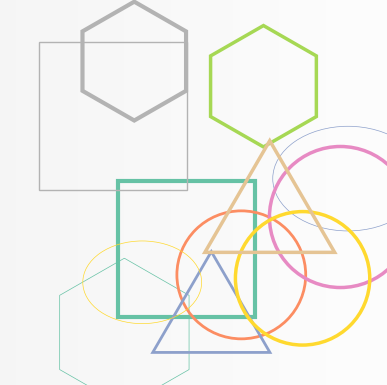[{"shape": "square", "thickness": 3, "radius": 0.88, "center": [0.481, 0.354]}, {"shape": "hexagon", "thickness": 0.5, "radius": 0.96, "center": [0.321, 0.137]}, {"shape": "circle", "thickness": 2, "radius": 0.83, "center": [0.623, 0.286]}, {"shape": "oval", "thickness": 0.5, "radius": 0.97, "center": [0.898, 0.536]}, {"shape": "triangle", "thickness": 2, "radius": 0.87, "center": [0.545, 0.172]}, {"shape": "circle", "thickness": 2.5, "radius": 0.92, "center": [0.879, 0.436]}, {"shape": "hexagon", "thickness": 2.5, "radius": 0.79, "center": [0.68, 0.776]}, {"shape": "circle", "thickness": 2.5, "radius": 0.87, "center": [0.781, 0.277]}, {"shape": "oval", "thickness": 0.5, "radius": 0.77, "center": [0.367, 0.267]}, {"shape": "triangle", "thickness": 2.5, "radius": 0.97, "center": [0.696, 0.441]}, {"shape": "hexagon", "thickness": 3, "radius": 0.77, "center": [0.346, 0.841]}, {"shape": "square", "thickness": 1, "radius": 0.95, "center": [0.29, 0.699]}]